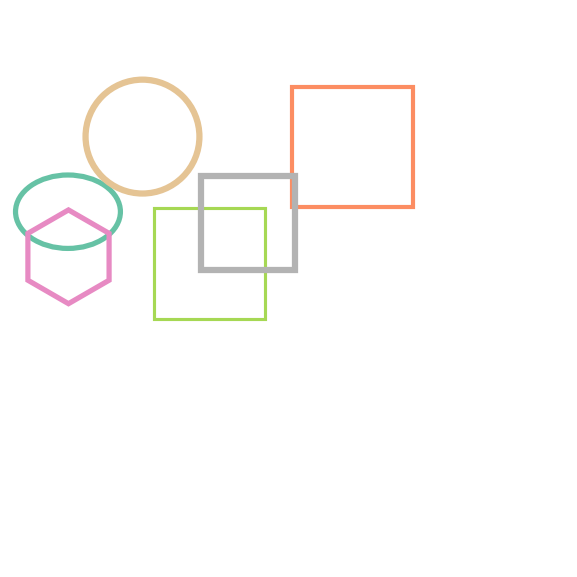[{"shape": "oval", "thickness": 2.5, "radius": 0.45, "center": [0.118, 0.633]}, {"shape": "square", "thickness": 2, "radius": 0.52, "center": [0.61, 0.745]}, {"shape": "hexagon", "thickness": 2.5, "radius": 0.41, "center": [0.119, 0.554]}, {"shape": "square", "thickness": 1.5, "radius": 0.48, "center": [0.363, 0.544]}, {"shape": "circle", "thickness": 3, "radius": 0.49, "center": [0.247, 0.763]}, {"shape": "square", "thickness": 3, "radius": 0.41, "center": [0.429, 0.613]}]